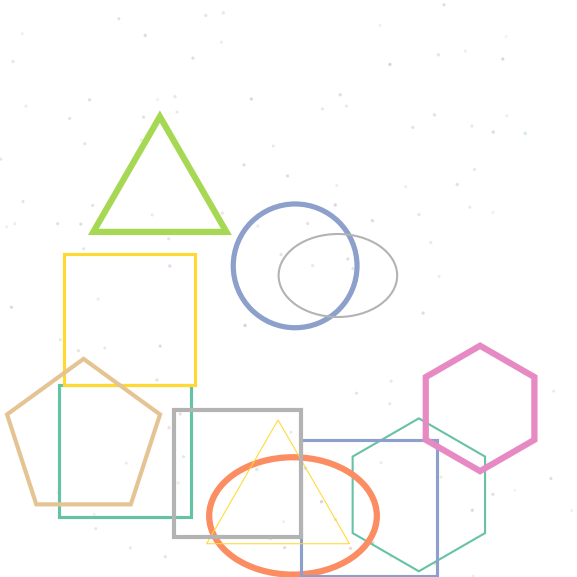[{"shape": "square", "thickness": 1.5, "radius": 0.57, "center": [0.217, 0.218]}, {"shape": "hexagon", "thickness": 1, "radius": 0.66, "center": [0.725, 0.142]}, {"shape": "oval", "thickness": 3, "radius": 0.73, "center": [0.507, 0.106]}, {"shape": "circle", "thickness": 2.5, "radius": 0.54, "center": [0.511, 0.539]}, {"shape": "square", "thickness": 1.5, "radius": 0.59, "center": [0.639, 0.12]}, {"shape": "hexagon", "thickness": 3, "radius": 0.54, "center": [0.831, 0.292]}, {"shape": "triangle", "thickness": 3, "radius": 0.67, "center": [0.277, 0.664]}, {"shape": "square", "thickness": 1.5, "radius": 0.57, "center": [0.224, 0.446]}, {"shape": "triangle", "thickness": 0.5, "radius": 0.71, "center": [0.481, 0.129]}, {"shape": "pentagon", "thickness": 2, "radius": 0.7, "center": [0.145, 0.238]}, {"shape": "oval", "thickness": 1, "radius": 0.51, "center": [0.585, 0.522]}, {"shape": "square", "thickness": 2, "radius": 0.55, "center": [0.412, 0.179]}]